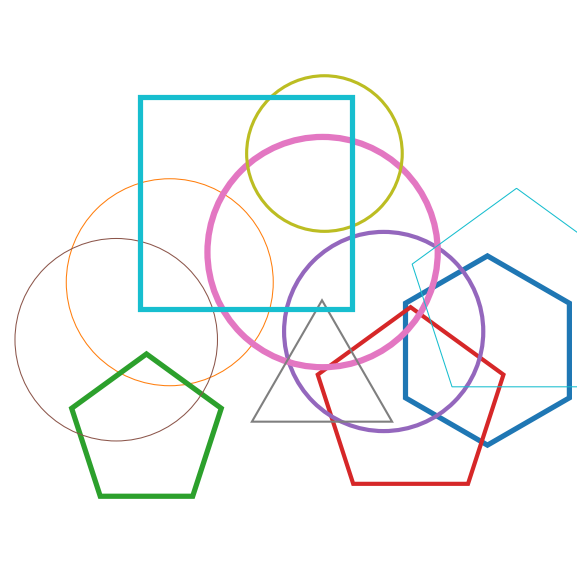[{"shape": "hexagon", "thickness": 2.5, "radius": 0.82, "center": [0.844, 0.392]}, {"shape": "circle", "thickness": 0.5, "radius": 0.9, "center": [0.294, 0.51]}, {"shape": "pentagon", "thickness": 2.5, "radius": 0.68, "center": [0.254, 0.25]}, {"shape": "pentagon", "thickness": 2, "radius": 0.85, "center": [0.711, 0.298]}, {"shape": "circle", "thickness": 2, "radius": 0.86, "center": [0.664, 0.425]}, {"shape": "circle", "thickness": 0.5, "radius": 0.88, "center": [0.201, 0.411]}, {"shape": "circle", "thickness": 3, "radius": 1.0, "center": [0.559, 0.563]}, {"shape": "triangle", "thickness": 1, "radius": 0.7, "center": [0.558, 0.339]}, {"shape": "circle", "thickness": 1.5, "radius": 0.67, "center": [0.562, 0.733]}, {"shape": "pentagon", "thickness": 0.5, "radius": 0.95, "center": [0.894, 0.483]}, {"shape": "square", "thickness": 2.5, "radius": 0.92, "center": [0.426, 0.647]}]